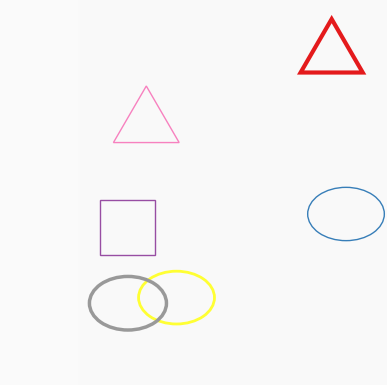[{"shape": "triangle", "thickness": 3, "radius": 0.46, "center": [0.856, 0.858]}, {"shape": "oval", "thickness": 1, "radius": 0.49, "center": [0.893, 0.444]}, {"shape": "square", "thickness": 1, "radius": 0.36, "center": [0.33, 0.41]}, {"shape": "oval", "thickness": 2, "radius": 0.49, "center": [0.456, 0.227]}, {"shape": "triangle", "thickness": 1, "radius": 0.49, "center": [0.378, 0.679]}, {"shape": "oval", "thickness": 2.5, "radius": 0.5, "center": [0.33, 0.212]}]